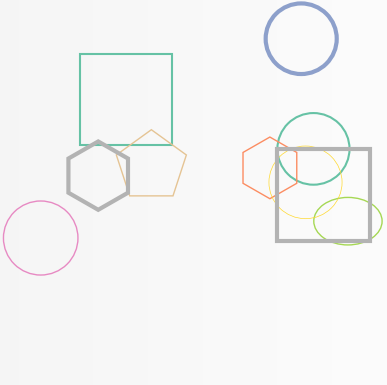[{"shape": "circle", "thickness": 1.5, "radius": 0.47, "center": [0.809, 0.613]}, {"shape": "square", "thickness": 1.5, "radius": 0.59, "center": [0.325, 0.74]}, {"shape": "hexagon", "thickness": 1, "radius": 0.4, "center": [0.696, 0.564]}, {"shape": "circle", "thickness": 3, "radius": 0.46, "center": [0.777, 0.899]}, {"shape": "circle", "thickness": 1, "radius": 0.48, "center": [0.105, 0.382]}, {"shape": "oval", "thickness": 1, "radius": 0.44, "center": [0.898, 0.426]}, {"shape": "circle", "thickness": 0.5, "radius": 0.47, "center": [0.788, 0.526]}, {"shape": "pentagon", "thickness": 1, "radius": 0.47, "center": [0.391, 0.568]}, {"shape": "hexagon", "thickness": 3, "radius": 0.44, "center": [0.253, 0.544]}, {"shape": "square", "thickness": 3, "radius": 0.6, "center": [0.835, 0.493]}]